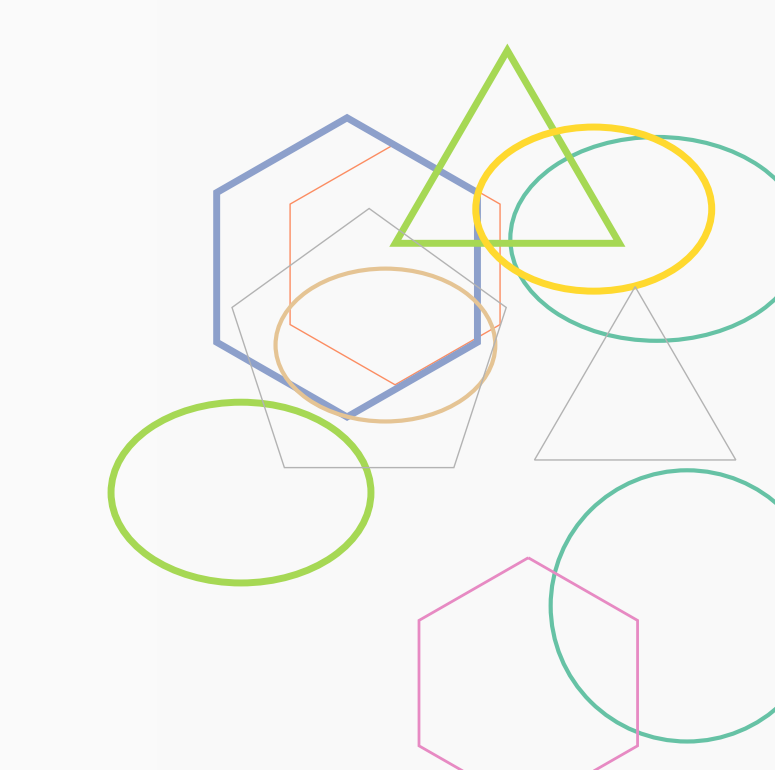[{"shape": "oval", "thickness": 1.5, "radius": 0.95, "center": [0.848, 0.69]}, {"shape": "circle", "thickness": 1.5, "radius": 0.88, "center": [0.887, 0.213]}, {"shape": "hexagon", "thickness": 0.5, "radius": 0.78, "center": [0.51, 0.657]}, {"shape": "hexagon", "thickness": 2.5, "radius": 0.97, "center": [0.448, 0.653]}, {"shape": "hexagon", "thickness": 1, "radius": 0.81, "center": [0.682, 0.113]}, {"shape": "oval", "thickness": 2.5, "radius": 0.84, "center": [0.311, 0.36]}, {"shape": "triangle", "thickness": 2.5, "radius": 0.83, "center": [0.655, 0.768]}, {"shape": "oval", "thickness": 2.5, "radius": 0.76, "center": [0.766, 0.728]}, {"shape": "oval", "thickness": 1.5, "radius": 0.71, "center": [0.497, 0.552]}, {"shape": "triangle", "thickness": 0.5, "radius": 0.75, "center": [0.82, 0.478]}, {"shape": "pentagon", "thickness": 0.5, "radius": 0.93, "center": [0.476, 0.543]}]